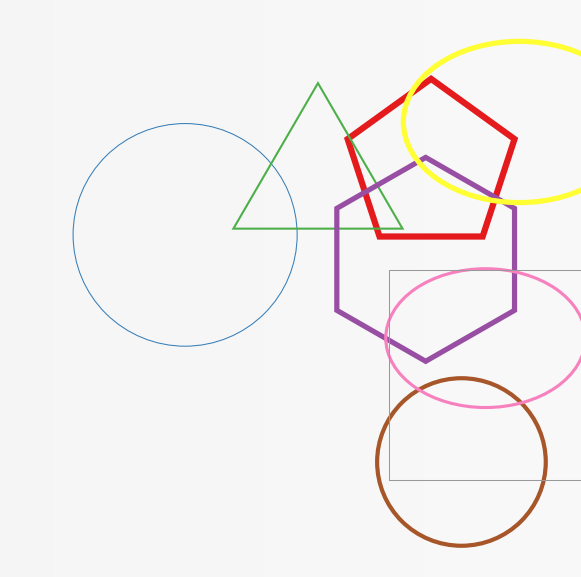[{"shape": "pentagon", "thickness": 3, "radius": 0.75, "center": [0.742, 0.712]}, {"shape": "circle", "thickness": 0.5, "radius": 0.96, "center": [0.318, 0.592]}, {"shape": "triangle", "thickness": 1, "radius": 0.84, "center": [0.547, 0.687]}, {"shape": "hexagon", "thickness": 2.5, "radius": 0.88, "center": [0.732, 0.55]}, {"shape": "oval", "thickness": 2.5, "radius": 1.0, "center": [0.893, 0.788]}, {"shape": "circle", "thickness": 2, "radius": 0.73, "center": [0.794, 0.199]}, {"shape": "oval", "thickness": 1.5, "radius": 0.86, "center": [0.835, 0.414]}, {"shape": "square", "thickness": 0.5, "radius": 0.91, "center": [0.851, 0.35]}]